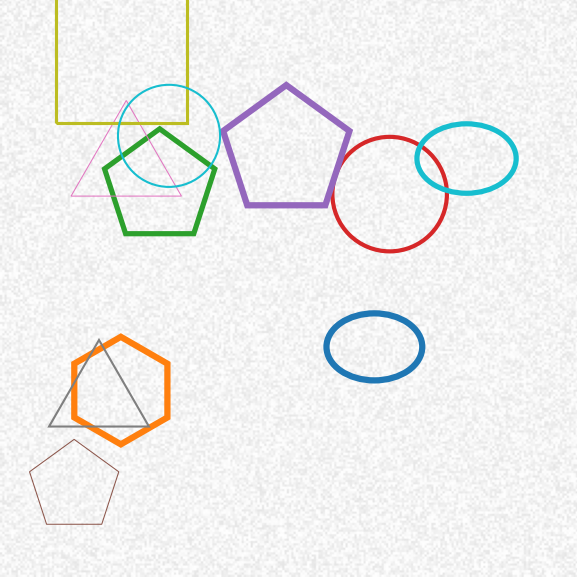[{"shape": "oval", "thickness": 3, "radius": 0.41, "center": [0.648, 0.398]}, {"shape": "hexagon", "thickness": 3, "radius": 0.47, "center": [0.209, 0.323]}, {"shape": "pentagon", "thickness": 2.5, "radius": 0.5, "center": [0.277, 0.676]}, {"shape": "circle", "thickness": 2, "radius": 0.5, "center": [0.675, 0.663]}, {"shape": "pentagon", "thickness": 3, "radius": 0.58, "center": [0.496, 0.737]}, {"shape": "pentagon", "thickness": 0.5, "radius": 0.41, "center": [0.128, 0.157]}, {"shape": "triangle", "thickness": 0.5, "radius": 0.55, "center": [0.219, 0.715]}, {"shape": "triangle", "thickness": 1, "radius": 0.5, "center": [0.171, 0.31]}, {"shape": "square", "thickness": 1.5, "radius": 0.57, "center": [0.211, 0.9]}, {"shape": "circle", "thickness": 1, "radius": 0.44, "center": [0.293, 0.764]}, {"shape": "oval", "thickness": 2.5, "radius": 0.43, "center": [0.808, 0.725]}]